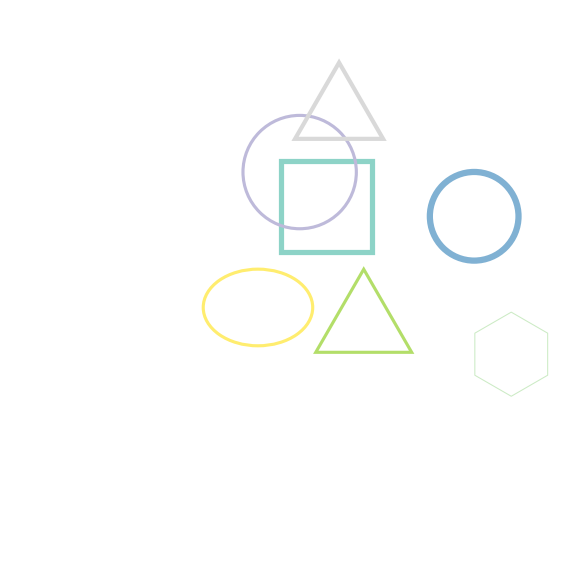[{"shape": "square", "thickness": 2.5, "radius": 0.39, "center": [0.566, 0.641]}, {"shape": "circle", "thickness": 1.5, "radius": 0.49, "center": [0.519, 0.701]}, {"shape": "circle", "thickness": 3, "radius": 0.38, "center": [0.821, 0.625]}, {"shape": "triangle", "thickness": 1.5, "radius": 0.48, "center": [0.63, 0.437]}, {"shape": "triangle", "thickness": 2, "radius": 0.44, "center": [0.587, 0.803]}, {"shape": "hexagon", "thickness": 0.5, "radius": 0.36, "center": [0.885, 0.386]}, {"shape": "oval", "thickness": 1.5, "radius": 0.47, "center": [0.447, 0.467]}]